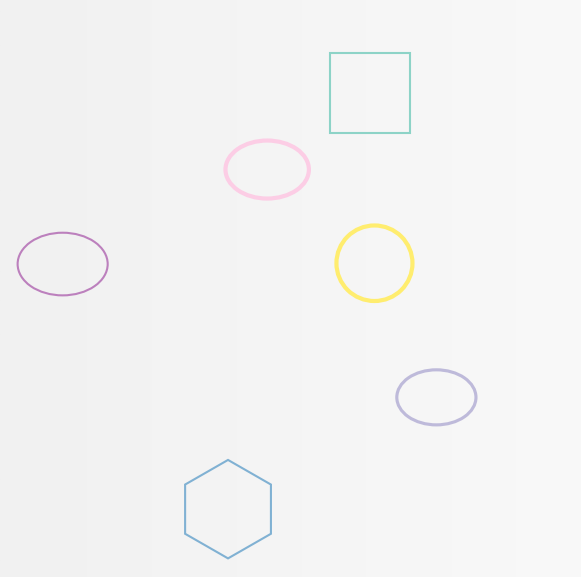[{"shape": "square", "thickness": 1, "radius": 0.34, "center": [0.636, 0.838]}, {"shape": "oval", "thickness": 1.5, "radius": 0.34, "center": [0.751, 0.311]}, {"shape": "hexagon", "thickness": 1, "radius": 0.43, "center": [0.392, 0.117]}, {"shape": "oval", "thickness": 2, "radius": 0.36, "center": [0.46, 0.706]}, {"shape": "oval", "thickness": 1, "radius": 0.39, "center": [0.108, 0.542]}, {"shape": "circle", "thickness": 2, "radius": 0.33, "center": [0.644, 0.543]}]